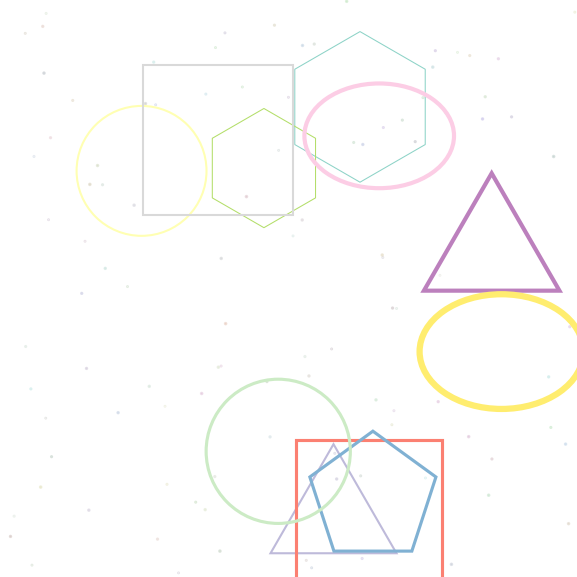[{"shape": "hexagon", "thickness": 0.5, "radius": 0.65, "center": [0.623, 0.814]}, {"shape": "circle", "thickness": 1, "radius": 0.56, "center": [0.245, 0.703]}, {"shape": "triangle", "thickness": 1, "radius": 0.63, "center": [0.577, 0.104]}, {"shape": "square", "thickness": 1.5, "radius": 0.63, "center": [0.639, 0.111]}, {"shape": "pentagon", "thickness": 1.5, "radius": 0.57, "center": [0.646, 0.138]}, {"shape": "hexagon", "thickness": 0.5, "radius": 0.52, "center": [0.457, 0.708]}, {"shape": "oval", "thickness": 2, "radius": 0.65, "center": [0.657, 0.764]}, {"shape": "square", "thickness": 1, "radius": 0.65, "center": [0.377, 0.758]}, {"shape": "triangle", "thickness": 2, "radius": 0.68, "center": [0.851, 0.564]}, {"shape": "circle", "thickness": 1.5, "radius": 0.62, "center": [0.482, 0.218]}, {"shape": "oval", "thickness": 3, "radius": 0.71, "center": [0.868, 0.39]}]